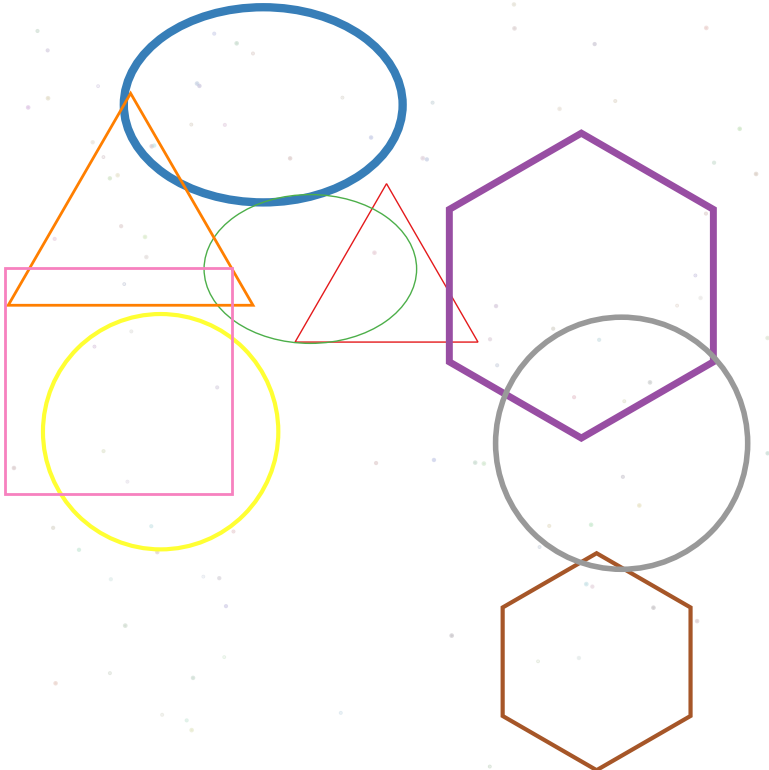[{"shape": "triangle", "thickness": 0.5, "radius": 0.69, "center": [0.502, 0.624]}, {"shape": "oval", "thickness": 3, "radius": 0.91, "center": [0.342, 0.864]}, {"shape": "oval", "thickness": 0.5, "radius": 0.69, "center": [0.403, 0.651]}, {"shape": "hexagon", "thickness": 2.5, "radius": 0.99, "center": [0.755, 0.629]}, {"shape": "triangle", "thickness": 1, "radius": 0.92, "center": [0.17, 0.695]}, {"shape": "circle", "thickness": 1.5, "radius": 0.76, "center": [0.209, 0.439]}, {"shape": "hexagon", "thickness": 1.5, "radius": 0.7, "center": [0.775, 0.141]}, {"shape": "square", "thickness": 1, "radius": 0.73, "center": [0.154, 0.506]}, {"shape": "circle", "thickness": 2, "radius": 0.82, "center": [0.807, 0.424]}]